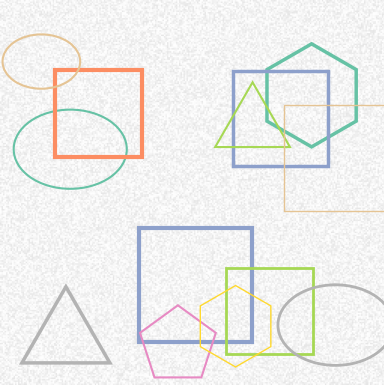[{"shape": "hexagon", "thickness": 2.5, "radius": 0.67, "center": [0.809, 0.752]}, {"shape": "oval", "thickness": 1.5, "radius": 0.73, "center": [0.182, 0.612]}, {"shape": "square", "thickness": 3, "radius": 0.57, "center": [0.256, 0.704]}, {"shape": "square", "thickness": 2.5, "radius": 0.62, "center": [0.729, 0.693]}, {"shape": "square", "thickness": 3, "radius": 0.74, "center": [0.508, 0.259]}, {"shape": "pentagon", "thickness": 1.5, "radius": 0.52, "center": [0.462, 0.103]}, {"shape": "square", "thickness": 2, "radius": 0.56, "center": [0.7, 0.192]}, {"shape": "triangle", "thickness": 1.5, "radius": 0.56, "center": [0.656, 0.674]}, {"shape": "hexagon", "thickness": 1, "radius": 0.53, "center": [0.612, 0.153]}, {"shape": "square", "thickness": 1, "radius": 0.69, "center": [0.877, 0.59]}, {"shape": "oval", "thickness": 1.5, "radius": 0.5, "center": [0.107, 0.84]}, {"shape": "triangle", "thickness": 2.5, "radius": 0.66, "center": [0.171, 0.123]}, {"shape": "oval", "thickness": 2, "radius": 0.75, "center": [0.871, 0.156]}]